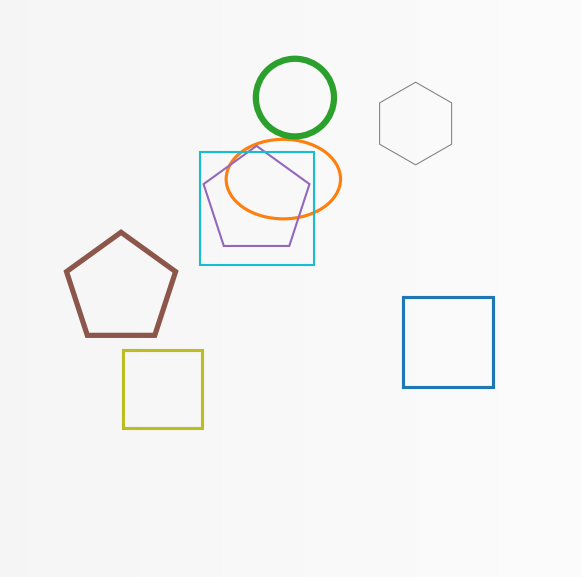[{"shape": "square", "thickness": 1.5, "radius": 0.39, "center": [0.771, 0.407]}, {"shape": "oval", "thickness": 1.5, "radius": 0.49, "center": [0.487, 0.689]}, {"shape": "circle", "thickness": 3, "radius": 0.34, "center": [0.507, 0.83]}, {"shape": "pentagon", "thickness": 1, "radius": 0.48, "center": [0.441, 0.651]}, {"shape": "pentagon", "thickness": 2.5, "radius": 0.49, "center": [0.208, 0.498]}, {"shape": "hexagon", "thickness": 0.5, "radius": 0.36, "center": [0.715, 0.785]}, {"shape": "square", "thickness": 1.5, "radius": 0.34, "center": [0.28, 0.325]}, {"shape": "square", "thickness": 1, "radius": 0.49, "center": [0.442, 0.638]}]